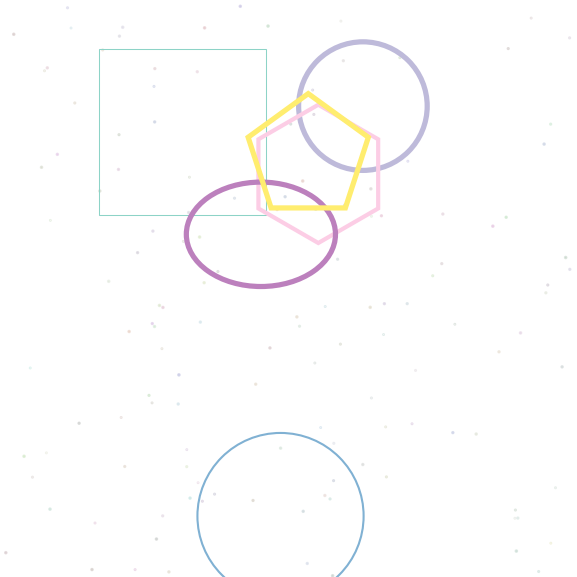[{"shape": "square", "thickness": 0.5, "radius": 0.72, "center": [0.316, 0.771]}, {"shape": "circle", "thickness": 2.5, "radius": 0.56, "center": [0.628, 0.815]}, {"shape": "circle", "thickness": 1, "radius": 0.72, "center": [0.486, 0.106]}, {"shape": "hexagon", "thickness": 2, "radius": 0.6, "center": [0.551, 0.698]}, {"shape": "oval", "thickness": 2.5, "radius": 0.65, "center": [0.452, 0.593]}, {"shape": "pentagon", "thickness": 2.5, "radius": 0.55, "center": [0.534, 0.728]}]